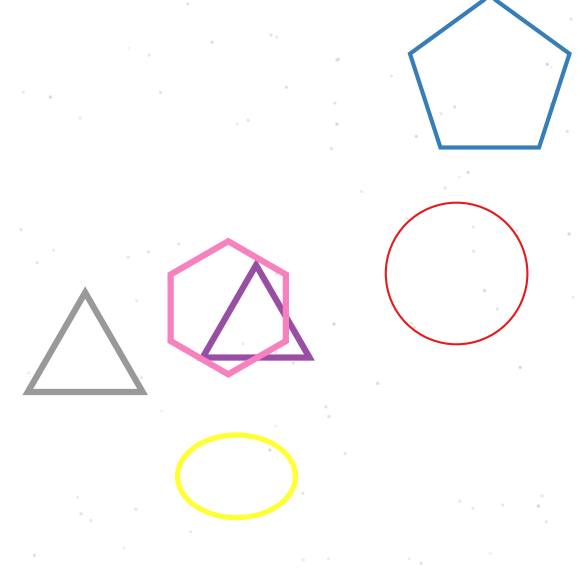[{"shape": "circle", "thickness": 1, "radius": 0.61, "center": [0.791, 0.526]}, {"shape": "pentagon", "thickness": 2, "radius": 0.73, "center": [0.848, 0.861]}, {"shape": "triangle", "thickness": 3, "radius": 0.53, "center": [0.443, 0.433]}, {"shape": "oval", "thickness": 2.5, "radius": 0.51, "center": [0.41, 0.174]}, {"shape": "hexagon", "thickness": 3, "radius": 0.58, "center": [0.395, 0.466]}, {"shape": "triangle", "thickness": 3, "radius": 0.57, "center": [0.148, 0.378]}]